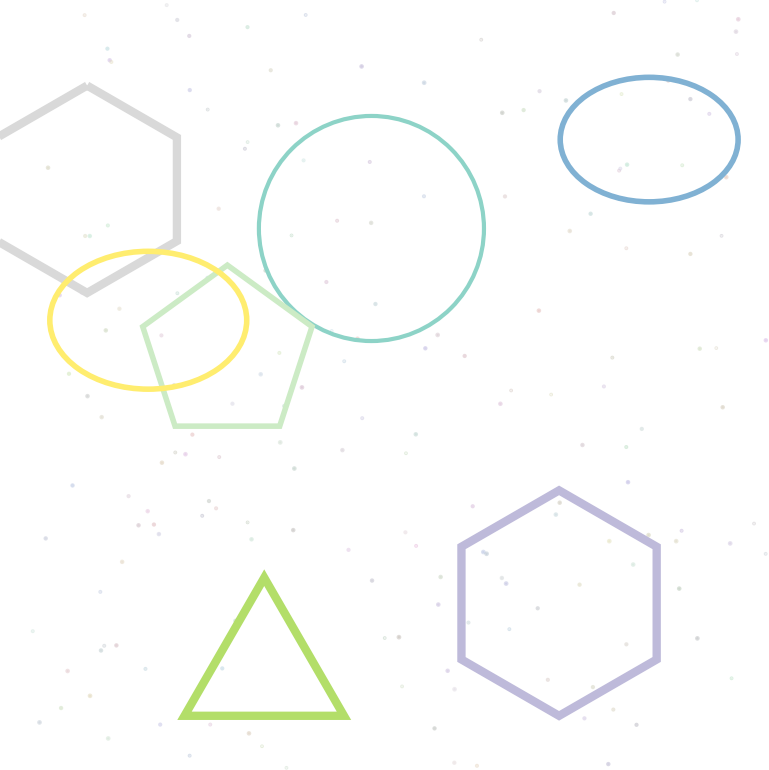[{"shape": "circle", "thickness": 1.5, "radius": 0.73, "center": [0.482, 0.703]}, {"shape": "hexagon", "thickness": 3, "radius": 0.73, "center": [0.726, 0.217]}, {"shape": "oval", "thickness": 2, "radius": 0.58, "center": [0.843, 0.819]}, {"shape": "triangle", "thickness": 3, "radius": 0.6, "center": [0.343, 0.13]}, {"shape": "hexagon", "thickness": 3, "radius": 0.67, "center": [0.113, 0.754]}, {"shape": "pentagon", "thickness": 2, "radius": 0.58, "center": [0.295, 0.54]}, {"shape": "oval", "thickness": 2, "radius": 0.64, "center": [0.193, 0.584]}]